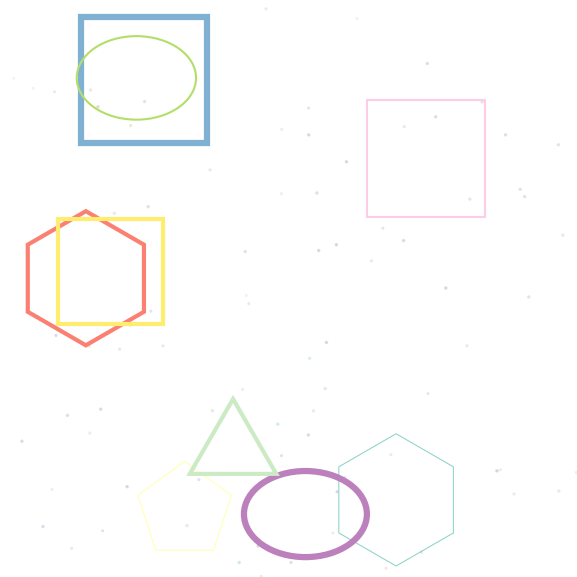[{"shape": "hexagon", "thickness": 0.5, "radius": 0.57, "center": [0.686, 0.134]}, {"shape": "pentagon", "thickness": 0.5, "radius": 0.43, "center": [0.32, 0.115]}, {"shape": "hexagon", "thickness": 2, "radius": 0.58, "center": [0.149, 0.517]}, {"shape": "square", "thickness": 3, "radius": 0.54, "center": [0.249, 0.86]}, {"shape": "oval", "thickness": 1, "radius": 0.52, "center": [0.236, 0.864]}, {"shape": "square", "thickness": 1, "radius": 0.51, "center": [0.738, 0.725]}, {"shape": "oval", "thickness": 3, "radius": 0.53, "center": [0.529, 0.109]}, {"shape": "triangle", "thickness": 2, "radius": 0.43, "center": [0.404, 0.222]}, {"shape": "square", "thickness": 2, "radius": 0.45, "center": [0.191, 0.529]}]